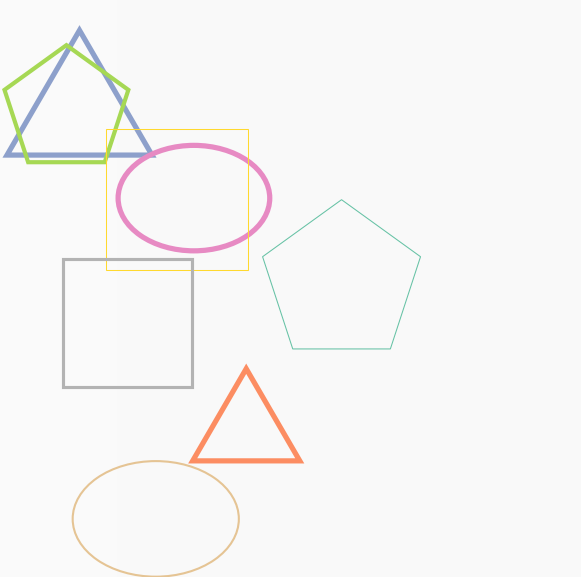[{"shape": "pentagon", "thickness": 0.5, "radius": 0.71, "center": [0.588, 0.51]}, {"shape": "triangle", "thickness": 2.5, "radius": 0.53, "center": [0.424, 0.254]}, {"shape": "triangle", "thickness": 2.5, "radius": 0.72, "center": [0.137, 0.803]}, {"shape": "oval", "thickness": 2.5, "radius": 0.65, "center": [0.334, 0.656]}, {"shape": "pentagon", "thickness": 2, "radius": 0.56, "center": [0.114, 0.809]}, {"shape": "square", "thickness": 0.5, "radius": 0.61, "center": [0.304, 0.654]}, {"shape": "oval", "thickness": 1, "radius": 0.71, "center": [0.268, 0.101]}, {"shape": "square", "thickness": 1.5, "radius": 0.55, "center": [0.219, 0.44]}]